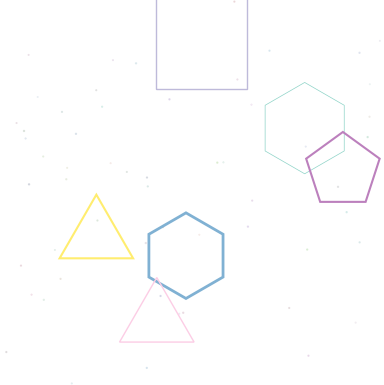[{"shape": "hexagon", "thickness": 0.5, "radius": 0.59, "center": [0.791, 0.667]}, {"shape": "square", "thickness": 1, "radius": 0.6, "center": [0.523, 0.889]}, {"shape": "hexagon", "thickness": 2, "radius": 0.56, "center": [0.483, 0.336]}, {"shape": "triangle", "thickness": 1, "radius": 0.56, "center": [0.407, 0.167]}, {"shape": "pentagon", "thickness": 1.5, "radius": 0.5, "center": [0.891, 0.557]}, {"shape": "triangle", "thickness": 1.5, "radius": 0.55, "center": [0.25, 0.384]}]